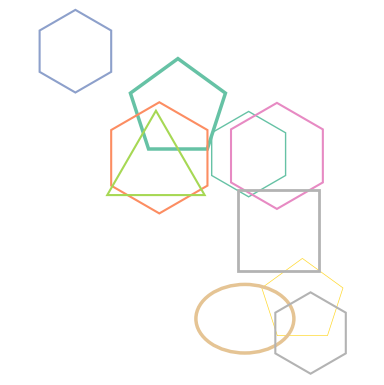[{"shape": "pentagon", "thickness": 2.5, "radius": 0.65, "center": [0.462, 0.718]}, {"shape": "hexagon", "thickness": 1, "radius": 0.55, "center": [0.646, 0.6]}, {"shape": "hexagon", "thickness": 1.5, "radius": 0.72, "center": [0.414, 0.59]}, {"shape": "hexagon", "thickness": 1.5, "radius": 0.54, "center": [0.196, 0.867]}, {"shape": "hexagon", "thickness": 1.5, "radius": 0.69, "center": [0.719, 0.595]}, {"shape": "triangle", "thickness": 1.5, "radius": 0.73, "center": [0.405, 0.566]}, {"shape": "pentagon", "thickness": 0.5, "radius": 0.55, "center": [0.785, 0.218]}, {"shape": "oval", "thickness": 2.5, "radius": 0.64, "center": [0.636, 0.172]}, {"shape": "square", "thickness": 2, "radius": 0.52, "center": [0.723, 0.402]}, {"shape": "hexagon", "thickness": 1.5, "radius": 0.53, "center": [0.807, 0.135]}]